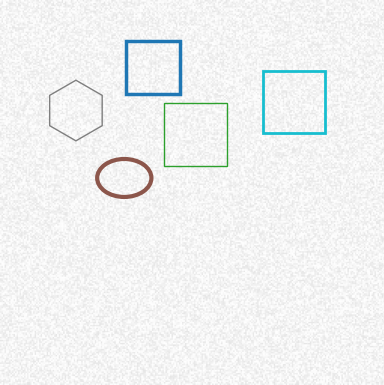[{"shape": "square", "thickness": 2.5, "radius": 0.35, "center": [0.397, 0.825]}, {"shape": "square", "thickness": 1, "radius": 0.41, "center": [0.507, 0.651]}, {"shape": "oval", "thickness": 3, "radius": 0.35, "center": [0.323, 0.538]}, {"shape": "hexagon", "thickness": 1, "radius": 0.39, "center": [0.197, 0.713]}, {"shape": "square", "thickness": 2, "radius": 0.4, "center": [0.763, 0.735]}]